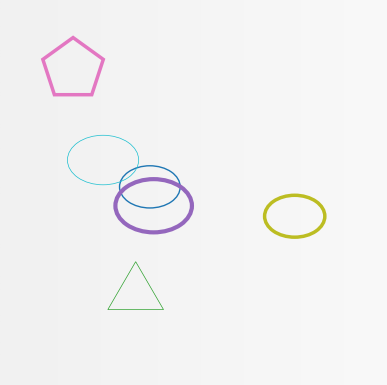[{"shape": "oval", "thickness": 1, "radius": 0.39, "center": [0.387, 0.515]}, {"shape": "triangle", "thickness": 0.5, "radius": 0.41, "center": [0.35, 0.237]}, {"shape": "oval", "thickness": 3, "radius": 0.49, "center": [0.397, 0.466]}, {"shape": "pentagon", "thickness": 2.5, "radius": 0.41, "center": [0.189, 0.82]}, {"shape": "oval", "thickness": 2.5, "radius": 0.39, "center": [0.761, 0.438]}, {"shape": "oval", "thickness": 0.5, "radius": 0.46, "center": [0.266, 0.584]}]